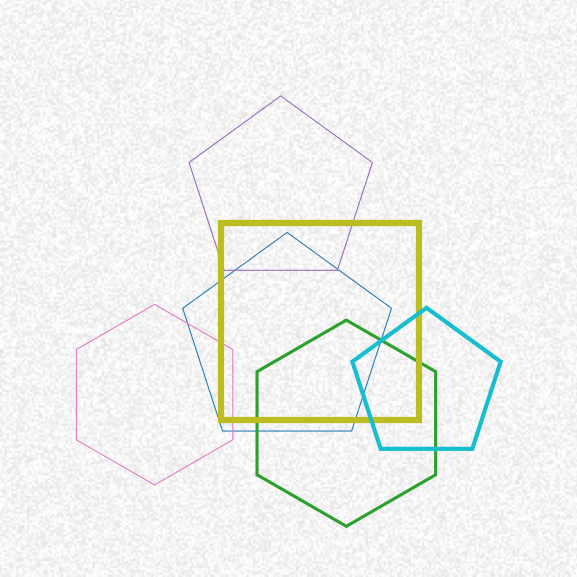[{"shape": "pentagon", "thickness": 0.5, "radius": 0.95, "center": [0.497, 0.407]}, {"shape": "hexagon", "thickness": 1.5, "radius": 0.89, "center": [0.6, 0.266]}, {"shape": "pentagon", "thickness": 0.5, "radius": 0.83, "center": [0.486, 0.666]}, {"shape": "hexagon", "thickness": 0.5, "radius": 0.78, "center": [0.268, 0.316]}, {"shape": "square", "thickness": 3, "radius": 0.86, "center": [0.554, 0.443]}, {"shape": "pentagon", "thickness": 2, "radius": 0.67, "center": [0.739, 0.331]}]